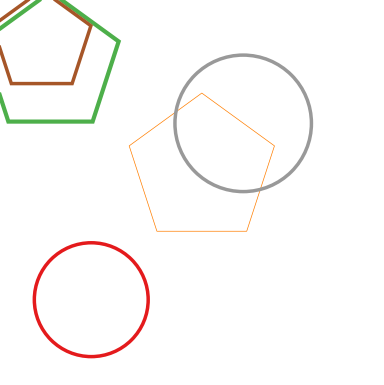[{"shape": "circle", "thickness": 2.5, "radius": 0.74, "center": [0.237, 0.222]}, {"shape": "pentagon", "thickness": 3, "radius": 0.93, "center": [0.131, 0.835]}, {"shape": "pentagon", "thickness": 0.5, "radius": 0.99, "center": [0.524, 0.56]}, {"shape": "pentagon", "thickness": 2.5, "radius": 0.67, "center": [0.108, 0.892]}, {"shape": "circle", "thickness": 2.5, "radius": 0.89, "center": [0.632, 0.68]}]